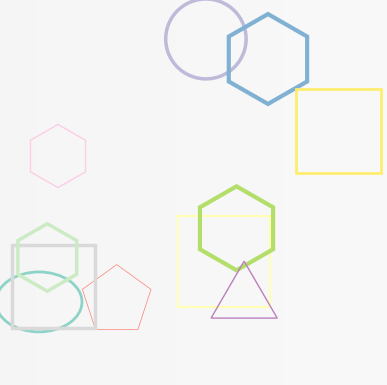[{"shape": "oval", "thickness": 2, "radius": 0.56, "center": [0.1, 0.216]}, {"shape": "square", "thickness": 1.5, "radius": 0.59, "center": [0.578, 0.322]}, {"shape": "circle", "thickness": 2.5, "radius": 0.52, "center": [0.531, 0.899]}, {"shape": "pentagon", "thickness": 0.5, "radius": 0.47, "center": [0.301, 0.22]}, {"shape": "hexagon", "thickness": 3, "radius": 0.58, "center": [0.692, 0.847]}, {"shape": "hexagon", "thickness": 3, "radius": 0.55, "center": [0.61, 0.407]}, {"shape": "hexagon", "thickness": 1, "radius": 0.41, "center": [0.15, 0.595]}, {"shape": "square", "thickness": 2.5, "radius": 0.53, "center": [0.138, 0.256]}, {"shape": "triangle", "thickness": 1, "radius": 0.49, "center": [0.63, 0.223]}, {"shape": "hexagon", "thickness": 2.5, "radius": 0.44, "center": [0.122, 0.331]}, {"shape": "square", "thickness": 2, "radius": 0.55, "center": [0.873, 0.659]}]